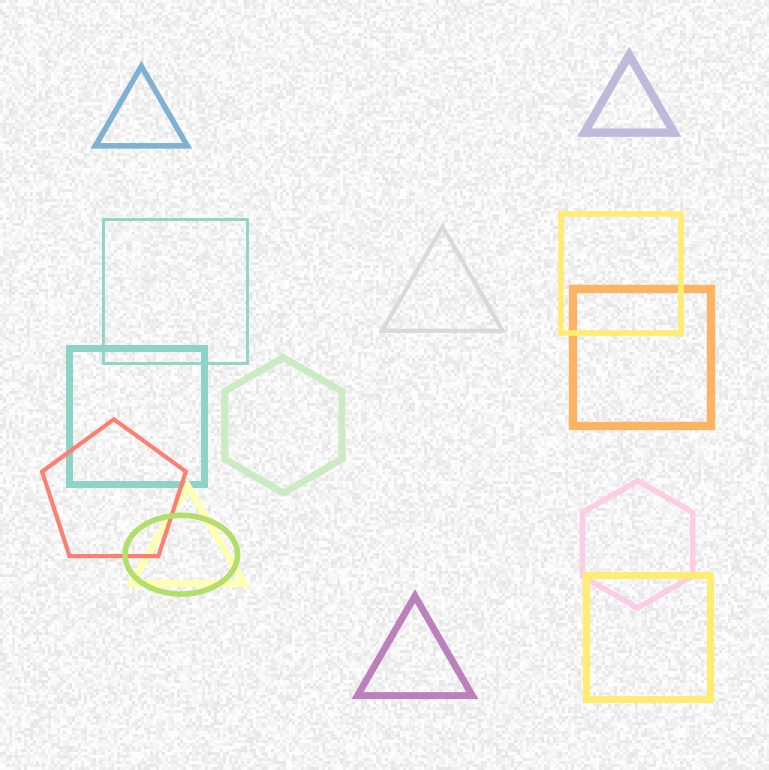[{"shape": "square", "thickness": 1, "radius": 0.47, "center": [0.227, 0.622]}, {"shape": "square", "thickness": 2.5, "radius": 0.44, "center": [0.177, 0.46]}, {"shape": "triangle", "thickness": 2.5, "radius": 0.42, "center": [0.244, 0.284]}, {"shape": "triangle", "thickness": 3, "radius": 0.34, "center": [0.817, 0.861]}, {"shape": "pentagon", "thickness": 1.5, "radius": 0.49, "center": [0.148, 0.357]}, {"shape": "triangle", "thickness": 2, "radius": 0.34, "center": [0.184, 0.845]}, {"shape": "square", "thickness": 3, "radius": 0.45, "center": [0.834, 0.536]}, {"shape": "oval", "thickness": 2, "radius": 0.37, "center": [0.235, 0.28]}, {"shape": "hexagon", "thickness": 2, "radius": 0.41, "center": [0.828, 0.293]}, {"shape": "triangle", "thickness": 1.5, "radius": 0.45, "center": [0.575, 0.616]}, {"shape": "triangle", "thickness": 2.5, "radius": 0.43, "center": [0.539, 0.14]}, {"shape": "hexagon", "thickness": 2.5, "radius": 0.44, "center": [0.368, 0.448]}, {"shape": "square", "thickness": 2, "radius": 0.39, "center": [0.807, 0.644]}, {"shape": "square", "thickness": 2.5, "radius": 0.4, "center": [0.842, 0.172]}]